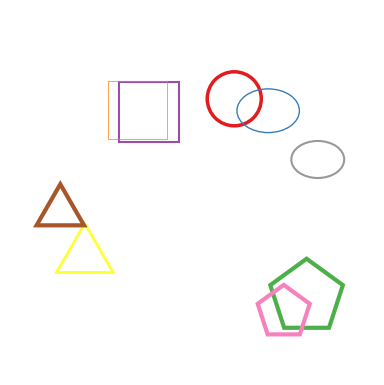[{"shape": "circle", "thickness": 2.5, "radius": 0.35, "center": [0.608, 0.743]}, {"shape": "oval", "thickness": 1, "radius": 0.41, "center": [0.697, 0.712]}, {"shape": "pentagon", "thickness": 3, "radius": 0.5, "center": [0.796, 0.229]}, {"shape": "square", "thickness": 1.5, "radius": 0.39, "center": [0.387, 0.709]}, {"shape": "square", "thickness": 0.5, "radius": 0.38, "center": [0.357, 0.714]}, {"shape": "triangle", "thickness": 2, "radius": 0.42, "center": [0.22, 0.335]}, {"shape": "triangle", "thickness": 3, "radius": 0.36, "center": [0.157, 0.45]}, {"shape": "pentagon", "thickness": 3, "radius": 0.36, "center": [0.737, 0.189]}, {"shape": "oval", "thickness": 1.5, "radius": 0.34, "center": [0.825, 0.586]}]